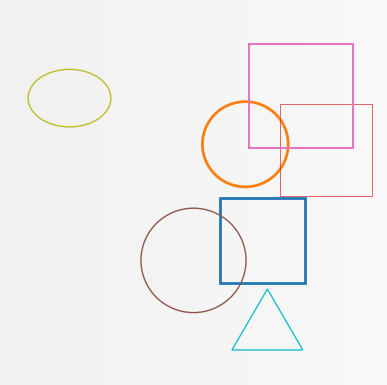[{"shape": "square", "thickness": 2, "radius": 0.55, "center": [0.678, 0.375]}, {"shape": "circle", "thickness": 2, "radius": 0.55, "center": [0.633, 0.625]}, {"shape": "square", "thickness": 0.5, "radius": 0.6, "center": [0.842, 0.61]}, {"shape": "circle", "thickness": 1, "radius": 0.68, "center": [0.499, 0.324]}, {"shape": "square", "thickness": 1.5, "radius": 0.67, "center": [0.776, 0.751]}, {"shape": "oval", "thickness": 1, "radius": 0.53, "center": [0.179, 0.745]}, {"shape": "triangle", "thickness": 1, "radius": 0.53, "center": [0.69, 0.144]}]